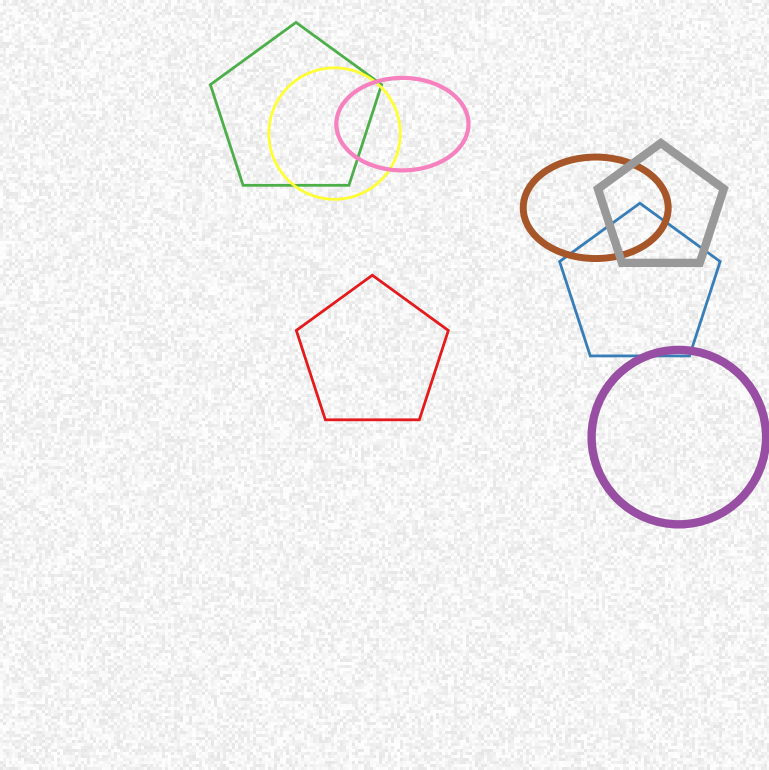[{"shape": "pentagon", "thickness": 1, "radius": 0.52, "center": [0.484, 0.539]}, {"shape": "pentagon", "thickness": 1, "radius": 0.55, "center": [0.831, 0.626]}, {"shape": "pentagon", "thickness": 1, "radius": 0.58, "center": [0.384, 0.854]}, {"shape": "circle", "thickness": 3, "radius": 0.57, "center": [0.882, 0.432]}, {"shape": "circle", "thickness": 1, "radius": 0.43, "center": [0.434, 0.827]}, {"shape": "oval", "thickness": 2.5, "radius": 0.47, "center": [0.774, 0.73]}, {"shape": "oval", "thickness": 1.5, "radius": 0.43, "center": [0.523, 0.839]}, {"shape": "pentagon", "thickness": 3, "radius": 0.43, "center": [0.858, 0.728]}]